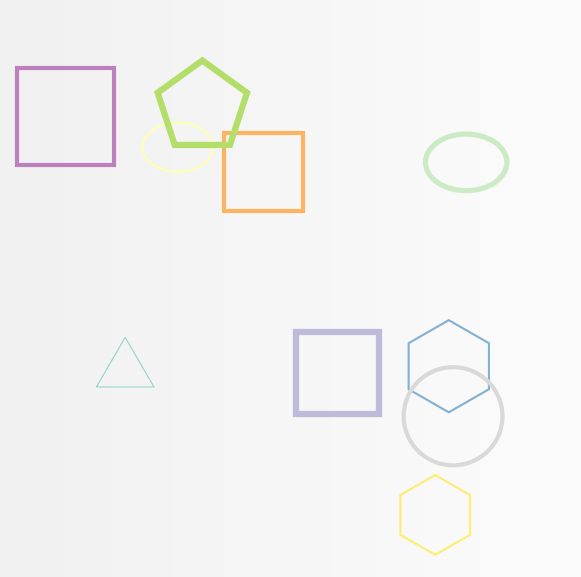[{"shape": "triangle", "thickness": 0.5, "radius": 0.29, "center": [0.215, 0.358]}, {"shape": "oval", "thickness": 1, "radius": 0.3, "center": [0.306, 0.744]}, {"shape": "square", "thickness": 3, "radius": 0.35, "center": [0.581, 0.354]}, {"shape": "hexagon", "thickness": 1, "radius": 0.4, "center": [0.772, 0.365]}, {"shape": "square", "thickness": 2, "radius": 0.34, "center": [0.453, 0.701]}, {"shape": "pentagon", "thickness": 3, "radius": 0.4, "center": [0.348, 0.814]}, {"shape": "circle", "thickness": 2, "radius": 0.43, "center": [0.78, 0.278]}, {"shape": "square", "thickness": 2, "radius": 0.42, "center": [0.112, 0.798]}, {"shape": "oval", "thickness": 2.5, "radius": 0.35, "center": [0.802, 0.718]}, {"shape": "hexagon", "thickness": 1, "radius": 0.35, "center": [0.749, 0.107]}]